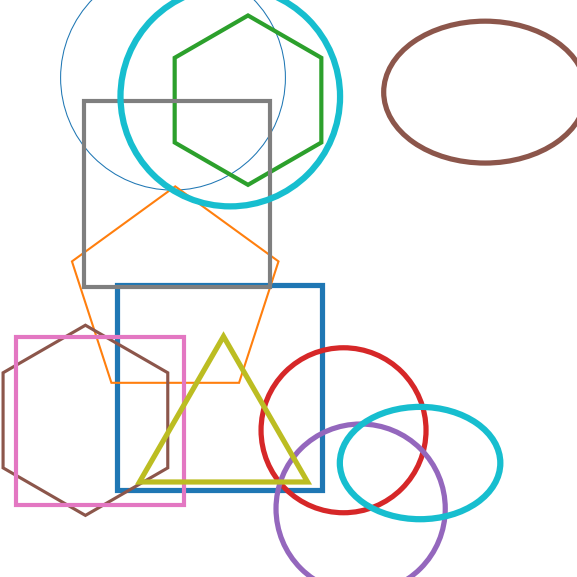[{"shape": "circle", "thickness": 0.5, "radius": 0.97, "center": [0.3, 0.865]}, {"shape": "square", "thickness": 2.5, "radius": 0.89, "center": [0.38, 0.328]}, {"shape": "pentagon", "thickness": 1, "radius": 0.94, "center": [0.303, 0.488]}, {"shape": "hexagon", "thickness": 2, "radius": 0.73, "center": [0.429, 0.826]}, {"shape": "circle", "thickness": 2.5, "radius": 0.71, "center": [0.595, 0.254]}, {"shape": "circle", "thickness": 2.5, "radius": 0.73, "center": [0.624, 0.118]}, {"shape": "oval", "thickness": 2.5, "radius": 0.88, "center": [0.84, 0.84]}, {"shape": "hexagon", "thickness": 1.5, "radius": 0.82, "center": [0.148, 0.271]}, {"shape": "square", "thickness": 2, "radius": 0.72, "center": [0.173, 0.27]}, {"shape": "square", "thickness": 2, "radius": 0.8, "center": [0.307, 0.663]}, {"shape": "triangle", "thickness": 2.5, "radius": 0.84, "center": [0.387, 0.249]}, {"shape": "oval", "thickness": 3, "radius": 0.69, "center": [0.727, 0.197]}, {"shape": "circle", "thickness": 3, "radius": 0.95, "center": [0.399, 0.832]}]